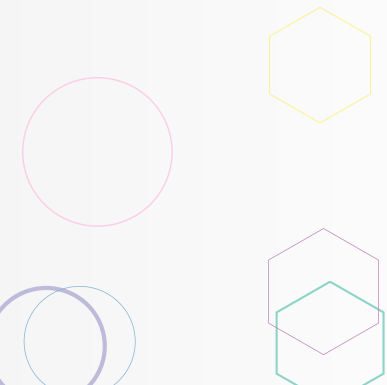[{"shape": "hexagon", "thickness": 1.5, "radius": 0.8, "center": [0.852, 0.109]}, {"shape": "circle", "thickness": 3, "radius": 0.76, "center": [0.119, 0.101]}, {"shape": "circle", "thickness": 0.5, "radius": 0.72, "center": [0.206, 0.113]}, {"shape": "circle", "thickness": 1, "radius": 0.96, "center": [0.251, 0.605]}, {"shape": "hexagon", "thickness": 0.5, "radius": 0.82, "center": [0.835, 0.243]}, {"shape": "hexagon", "thickness": 0.5, "radius": 0.75, "center": [0.826, 0.831]}]